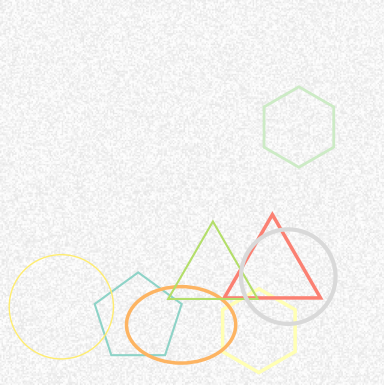[{"shape": "pentagon", "thickness": 1.5, "radius": 0.59, "center": [0.359, 0.174]}, {"shape": "hexagon", "thickness": 2.5, "radius": 0.54, "center": [0.672, 0.141]}, {"shape": "triangle", "thickness": 2.5, "radius": 0.72, "center": [0.707, 0.298]}, {"shape": "oval", "thickness": 2.5, "radius": 0.71, "center": [0.47, 0.156]}, {"shape": "triangle", "thickness": 1.5, "radius": 0.67, "center": [0.553, 0.291]}, {"shape": "circle", "thickness": 3, "radius": 0.61, "center": [0.749, 0.281]}, {"shape": "hexagon", "thickness": 2, "radius": 0.52, "center": [0.776, 0.67]}, {"shape": "circle", "thickness": 1, "radius": 0.68, "center": [0.159, 0.203]}]